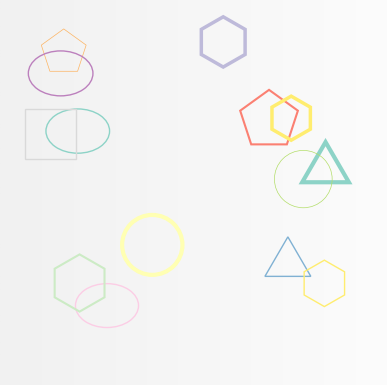[{"shape": "oval", "thickness": 1, "radius": 0.41, "center": [0.201, 0.66]}, {"shape": "triangle", "thickness": 3, "radius": 0.35, "center": [0.84, 0.561]}, {"shape": "circle", "thickness": 3, "radius": 0.39, "center": [0.393, 0.364]}, {"shape": "hexagon", "thickness": 2.5, "radius": 0.33, "center": [0.576, 0.891]}, {"shape": "pentagon", "thickness": 1.5, "radius": 0.39, "center": [0.694, 0.688]}, {"shape": "triangle", "thickness": 1, "radius": 0.34, "center": [0.743, 0.316]}, {"shape": "pentagon", "thickness": 0.5, "radius": 0.3, "center": [0.164, 0.864]}, {"shape": "circle", "thickness": 0.5, "radius": 0.37, "center": [0.783, 0.535]}, {"shape": "oval", "thickness": 1, "radius": 0.41, "center": [0.276, 0.206]}, {"shape": "square", "thickness": 1, "radius": 0.33, "center": [0.131, 0.651]}, {"shape": "oval", "thickness": 1, "radius": 0.42, "center": [0.156, 0.809]}, {"shape": "hexagon", "thickness": 1.5, "radius": 0.37, "center": [0.205, 0.265]}, {"shape": "hexagon", "thickness": 2.5, "radius": 0.29, "center": [0.751, 0.693]}, {"shape": "hexagon", "thickness": 1, "radius": 0.3, "center": [0.837, 0.264]}]